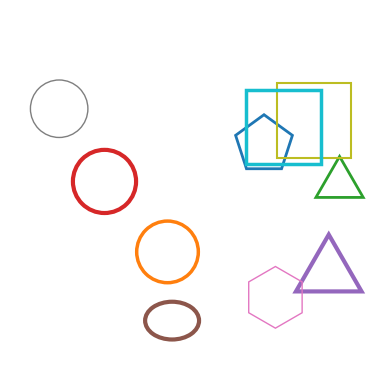[{"shape": "pentagon", "thickness": 2, "radius": 0.39, "center": [0.686, 0.624]}, {"shape": "circle", "thickness": 2.5, "radius": 0.4, "center": [0.435, 0.346]}, {"shape": "triangle", "thickness": 2, "radius": 0.35, "center": [0.882, 0.523]}, {"shape": "circle", "thickness": 3, "radius": 0.41, "center": [0.271, 0.529]}, {"shape": "triangle", "thickness": 3, "radius": 0.49, "center": [0.854, 0.292]}, {"shape": "oval", "thickness": 3, "radius": 0.35, "center": [0.447, 0.167]}, {"shape": "hexagon", "thickness": 1, "radius": 0.4, "center": [0.715, 0.228]}, {"shape": "circle", "thickness": 1, "radius": 0.37, "center": [0.154, 0.718]}, {"shape": "square", "thickness": 1.5, "radius": 0.48, "center": [0.816, 0.687]}, {"shape": "square", "thickness": 2.5, "radius": 0.48, "center": [0.737, 0.67]}]